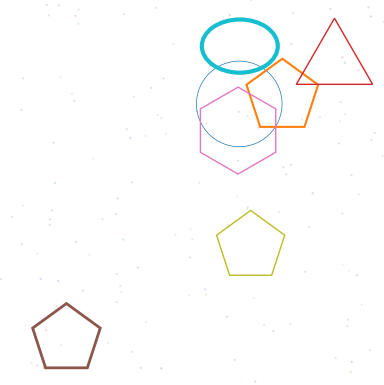[{"shape": "circle", "thickness": 0.5, "radius": 0.56, "center": [0.621, 0.73]}, {"shape": "pentagon", "thickness": 1.5, "radius": 0.49, "center": [0.733, 0.75]}, {"shape": "triangle", "thickness": 1, "radius": 0.57, "center": [0.869, 0.838]}, {"shape": "pentagon", "thickness": 2, "radius": 0.46, "center": [0.173, 0.119]}, {"shape": "hexagon", "thickness": 1, "radius": 0.56, "center": [0.618, 0.661]}, {"shape": "pentagon", "thickness": 1, "radius": 0.47, "center": [0.651, 0.36]}, {"shape": "oval", "thickness": 3, "radius": 0.49, "center": [0.623, 0.88]}]